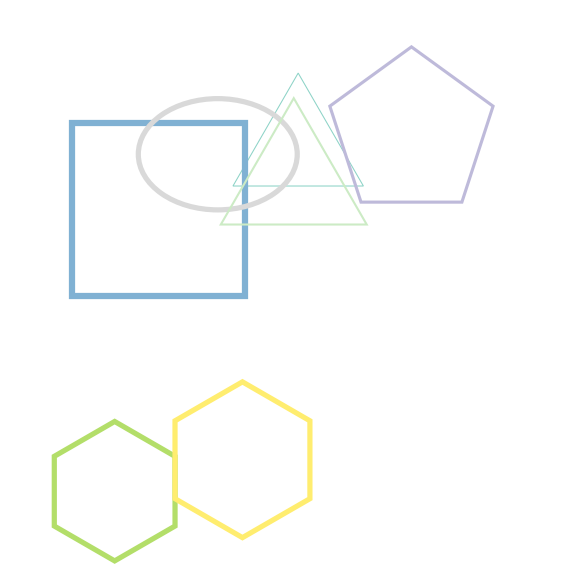[{"shape": "triangle", "thickness": 0.5, "radius": 0.65, "center": [0.516, 0.742]}, {"shape": "pentagon", "thickness": 1.5, "radius": 0.74, "center": [0.712, 0.769]}, {"shape": "square", "thickness": 3, "radius": 0.75, "center": [0.274, 0.636]}, {"shape": "hexagon", "thickness": 2.5, "radius": 0.6, "center": [0.199, 0.149]}, {"shape": "oval", "thickness": 2.5, "radius": 0.69, "center": [0.377, 0.732]}, {"shape": "triangle", "thickness": 1, "radius": 0.73, "center": [0.509, 0.683]}, {"shape": "hexagon", "thickness": 2.5, "radius": 0.67, "center": [0.42, 0.203]}]